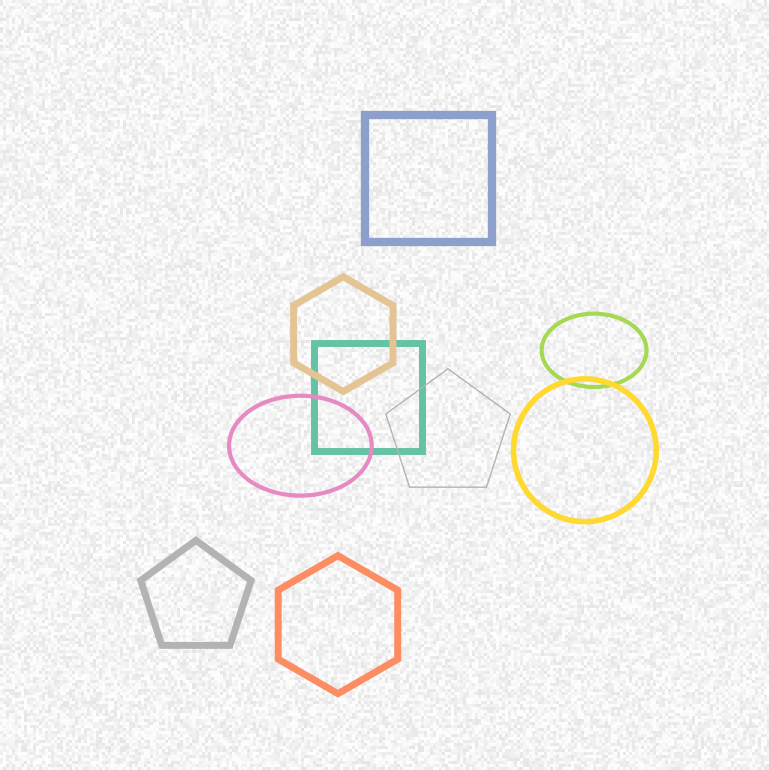[{"shape": "square", "thickness": 2.5, "radius": 0.35, "center": [0.478, 0.484]}, {"shape": "hexagon", "thickness": 2.5, "radius": 0.45, "center": [0.439, 0.189]}, {"shape": "square", "thickness": 3, "radius": 0.41, "center": [0.557, 0.768]}, {"shape": "oval", "thickness": 1.5, "radius": 0.46, "center": [0.39, 0.421]}, {"shape": "oval", "thickness": 1.5, "radius": 0.34, "center": [0.772, 0.545]}, {"shape": "circle", "thickness": 2, "radius": 0.46, "center": [0.76, 0.415]}, {"shape": "hexagon", "thickness": 2.5, "radius": 0.37, "center": [0.446, 0.566]}, {"shape": "pentagon", "thickness": 2.5, "radius": 0.38, "center": [0.254, 0.223]}, {"shape": "pentagon", "thickness": 0.5, "radius": 0.42, "center": [0.582, 0.436]}]